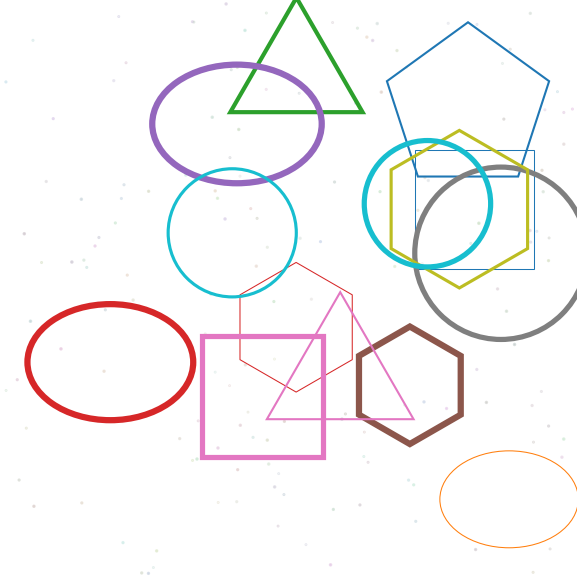[{"shape": "square", "thickness": 0.5, "radius": 0.51, "center": [0.822, 0.636]}, {"shape": "pentagon", "thickness": 1, "radius": 0.74, "center": [0.81, 0.813]}, {"shape": "oval", "thickness": 0.5, "radius": 0.6, "center": [0.882, 0.135]}, {"shape": "triangle", "thickness": 2, "radius": 0.66, "center": [0.513, 0.871]}, {"shape": "oval", "thickness": 3, "radius": 0.72, "center": [0.191, 0.372]}, {"shape": "hexagon", "thickness": 0.5, "radius": 0.56, "center": [0.513, 0.432]}, {"shape": "oval", "thickness": 3, "radius": 0.73, "center": [0.41, 0.785]}, {"shape": "hexagon", "thickness": 3, "radius": 0.51, "center": [0.71, 0.332]}, {"shape": "triangle", "thickness": 1, "radius": 0.73, "center": [0.589, 0.347]}, {"shape": "square", "thickness": 2.5, "radius": 0.53, "center": [0.455, 0.312]}, {"shape": "circle", "thickness": 2.5, "radius": 0.75, "center": [0.867, 0.561]}, {"shape": "hexagon", "thickness": 1.5, "radius": 0.68, "center": [0.795, 0.637]}, {"shape": "circle", "thickness": 2.5, "radius": 0.55, "center": [0.74, 0.646]}, {"shape": "circle", "thickness": 1.5, "radius": 0.55, "center": [0.402, 0.596]}]